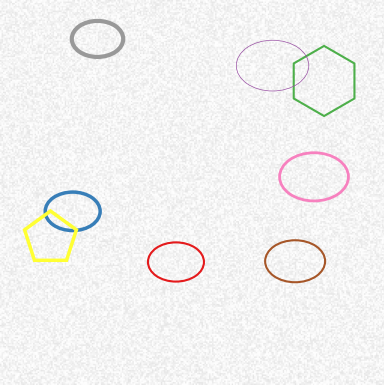[{"shape": "oval", "thickness": 1.5, "radius": 0.36, "center": [0.457, 0.32]}, {"shape": "oval", "thickness": 2.5, "radius": 0.36, "center": [0.189, 0.451]}, {"shape": "hexagon", "thickness": 1.5, "radius": 0.46, "center": [0.842, 0.79]}, {"shape": "oval", "thickness": 0.5, "radius": 0.47, "center": [0.708, 0.83]}, {"shape": "pentagon", "thickness": 2.5, "radius": 0.35, "center": [0.131, 0.381]}, {"shape": "oval", "thickness": 1.5, "radius": 0.39, "center": [0.767, 0.321]}, {"shape": "oval", "thickness": 2, "radius": 0.45, "center": [0.816, 0.541]}, {"shape": "oval", "thickness": 3, "radius": 0.33, "center": [0.253, 0.899]}]